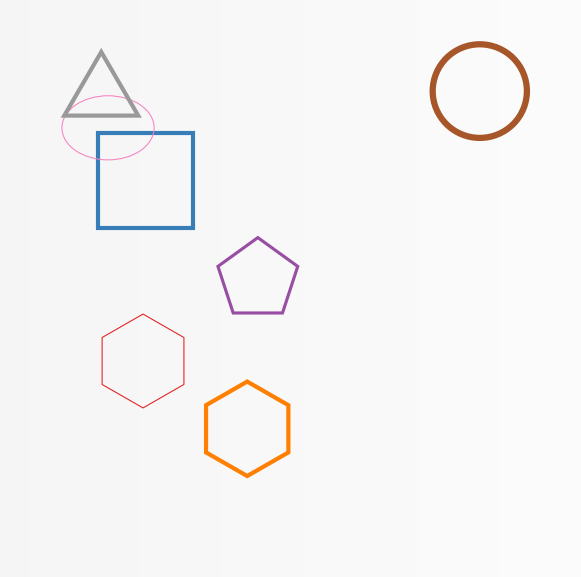[{"shape": "hexagon", "thickness": 0.5, "radius": 0.41, "center": [0.246, 0.374]}, {"shape": "square", "thickness": 2, "radius": 0.41, "center": [0.25, 0.686]}, {"shape": "pentagon", "thickness": 1.5, "radius": 0.36, "center": [0.444, 0.516]}, {"shape": "hexagon", "thickness": 2, "radius": 0.41, "center": [0.425, 0.257]}, {"shape": "circle", "thickness": 3, "radius": 0.41, "center": [0.825, 0.841]}, {"shape": "oval", "thickness": 0.5, "radius": 0.4, "center": [0.186, 0.778]}, {"shape": "triangle", "thickness": 2, "radius": 0.37, "center": [0.174, 0.836]}]